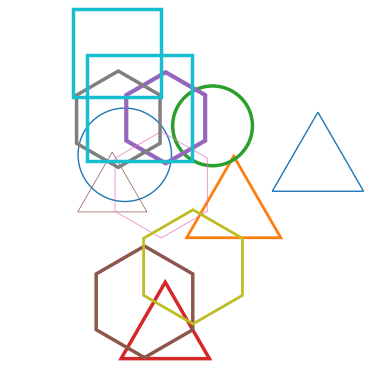[{"shape": "triangle", "thickness": 1, "radius": 0.68, "center": [0.826, 0.572]}, {"shape": "circle", "thickness": 1, "radius": 0.61, "center": [0.324, 0.598]}, {"shape": "triangle", "thickness": 2, "radius": 0.71, "center": [0.607, 0.453]}, {"shape": "circle", "thickness": 2.5, "radius": 0.52, "center": [0.552, 0.673]}, {"shape": "triangle", "thickness": 2.5, "radius": 0.66, "center": [0.429, 0.135]}, {"shape": "hexagon", "thickness": 3, "radius": 0.59, "center": [0.43, 0.694]}, {"shape": "triangle", "thickness": 0.5, "radius": 0.52, "center": [0.292, 0.501]}, {"shape": "hexagon", "thickness": 2.5, "radius": 0.72, "center": [0.375, 0.216]}, {"shape": "hexagon", "thickness": 0.5, "radius": 0.69, "center": [0.419, 0.52]}, {"shape": "hexagon", "thickness": 2.5, "radius": 0.63, "center": [0.307, 0.69]}, {"shape": "hexagon", "thickness": 2, "radius": 0.74, "center": [0.501, 0.307]}, {"shape": "square", "thickness": 2.5, "radius": 0.57, "center": [0.304, 0.862]}, {"shape": "square", "thickness": 2.5, "radius": 0.69, "center": [0.362, 0.719]}]